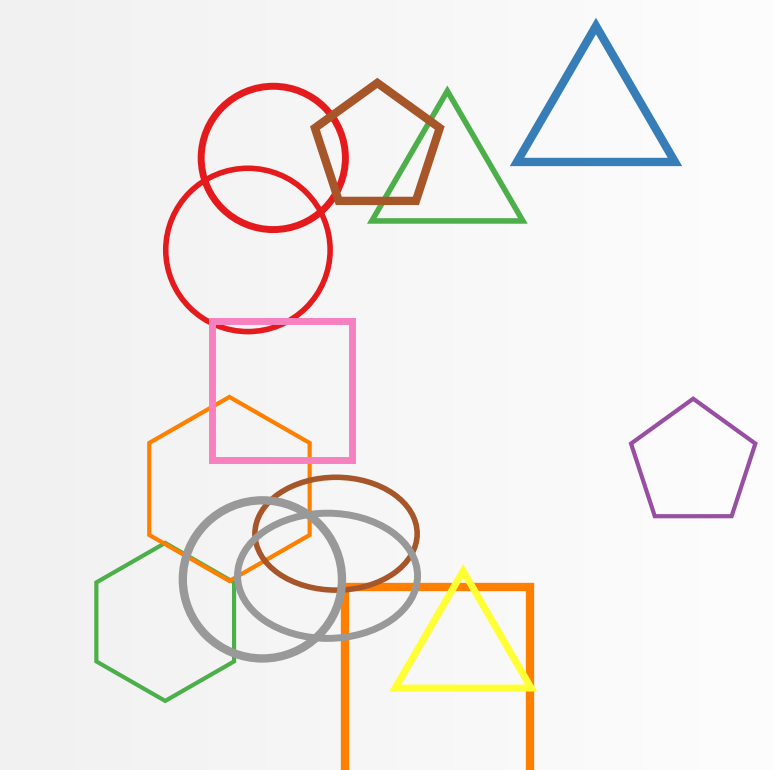[{"shape": "circle", "thickness": 2.5, "radius": 0.47, "center": [0.353, 0.795]}, {"shape": "circle", "thickness": 2, "radius": 0.53, "center": [0.32, 0.675]}, {"shape": "triangle", "thickness": 3, "radius": 0.59, "center": [0.769, 0.849]}, {"shape": "triangle", "thickness": 2, "radius": 0.56, "center": [0.577, 0.769]}, {"shape": "hexagon", "thickness": 1.5, "radius": 0.51, "center": [0.213, 0.192]}, {"shape": "pentagon", "thickness": 1.5, "radius": 0.42, "center": [0.894, 0.398]}, {"shape": "square", "thickness": 3, "radius": 0.6, "center": [0.565, 0.117]}, {"shape": "hexagon", "thickness": 1.5, "radius": 0.6, "center": [0.296, 0.365]}, {"shape": "triangle", "thickness": 2.5, "radius": 0.51, "center": [0.598, 0.157]}, {"shape": "oval", "thickness": 2, "radius": 0.52, "center": [0.434, 0.307]}, {"shape": "pentagon", "thickness": 3, "radius": 0.42, "center": [0.487, 0.808]}, {"shape": "square", "thickness": 2.5, "radius": 0.45, "center": [0.363, 0.493]}, {"shape": "oval", "thickness": 2.5, "radius": 0.58, "center": [0.423, 0.252]}, {"shape": "circle", "thickness": 3, "radius": 0.51, "center": [0.339, 0.248]}]